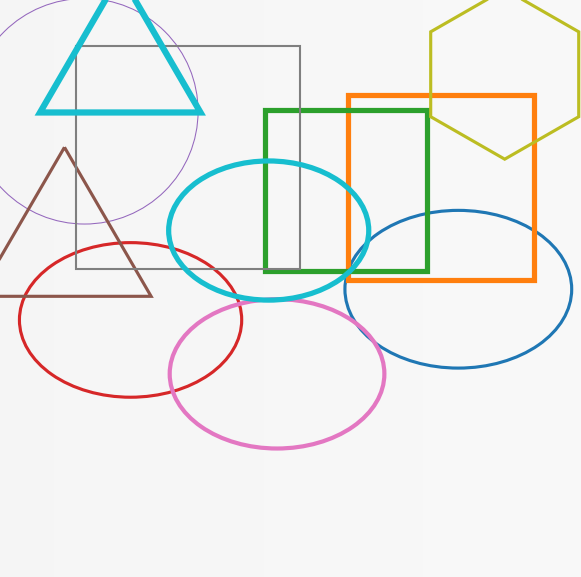[{"shape": "oval", "thickness": 1.5, "radius": 0.98, "center": [0.788, 0.498]}, {"shape": "square", "thickness": 2.5, "radius": 0.8, "center": [0.759, 0.674]}, {"shape": "square", "thickness": 2.5, "radius": 0.7, "center": [0.596, 0.669]}, {"shape": "oval", "thickness": 1.5, "radius": 0.96, "center": [0.225, 0.445]}, {"shape": "circle", "thickness": 0.5, "radius": 0.98, "center": [0.146, 0.806]}, {"shape": "triangle", "thickness": 1.5, "radius": 0.86, "center": [0.111, 0.572]}, {"shape": "oval", "thickness": 2, "radius": 0.92, "center": [0.477, 0.352]}, {"shape": "square", "thickness": 1, "radius": 0.97, "center": [0.323, 0.727]}, {"shape": "hexagon", "thickness": 1.5, "radius": 0.74, "center": [0.868, 0.871]}, {"shape": "oval", "thickness": 2.5, "radius": 0.86, "center": [0.462, 0.6]}, {"shape": "triangle", "thickness": 3, "radius": 0.8, "center": [0.207, 0.884]}]